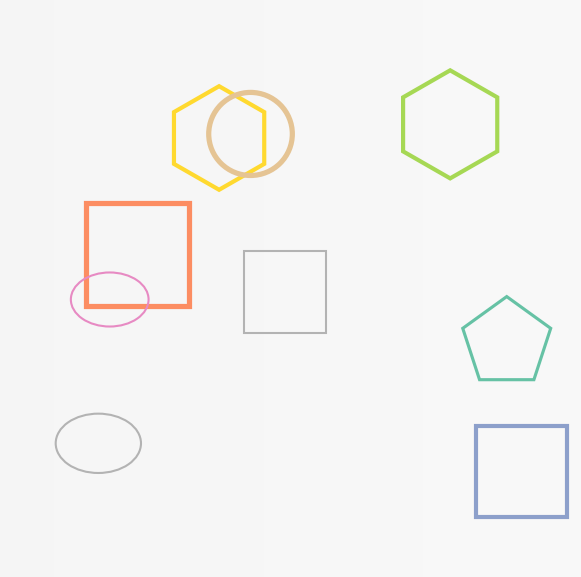[{"shape": "pentagon", "thickness": 1.5, "radius": 0.4, "center": [0.872, 0.406]}, {"shape": "square", "thickness": 2.5, "radius": 0.44, "center": [0.237, 0.559]}, {"shape": "square", "thickness": 2, "radius": 0.39, "center": [0.898, 0.183]}, {"shape": "oval", "thickness": 1, "radius": 0.33, "center": [0.189, 0.481]}, {"shape": "hexagon", "thickness": 2, "radius": 0.47, "center": [0.774, 0.784]}, {"shape": "hexagon", "thickness": 2, "radius": 0.45, "center": [0.377, 0.76]}, {"shape": "circle", "thickness": 2.5, "radius": 0.36, "center": [0.431, 0.767]}, {"shape": "square", "thickness": 1, "radius": 0.35, "center": [0.49, 0.494]}, {"shape": "oval", "thickness": 1, "radius": 0.37, "center": [0.169, 0.231]}]